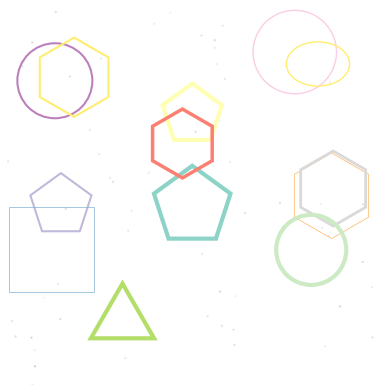[{"shape": "pentagon", "thickness": 3, "radius": 0.52, "center": [0.499, 0.465]}, {"shape": "pentagon", "thickness": 3, "radius": 0.4, "center": [0.499, 0.702]}, {"shape": "pentagon", "thickness": 1.5, "radius": 0.42, "center": [0.158, 0.467]}, {"shape": "hexagon", "thickness": 2.5, "radius": 0.45, "center": [0.474, 0.627]}, {"shape": "square", "thickness": 0.5, "radius": 0.55, "center": [0.134, 0.352]}, {"shape": "hexagon", "thickness": 0.5, "radius": 0.56, "center": [0.861, 0.492]}, {"shape": "triangle", "thickness": 3, "radius": 0.47, "center": [0.318, 0.169]}, {"shape": "circle", "thickness": 1, "radius": 0.54, "center": [0.766, 0.865]}, {"shape": "hexagon", "thickness": 2, "radius": 0.49, "center": [0.865, 0.51]}, {"shape": "circle", "thickness": 1.5, "radius": 0.49, "center": [0.142, 0.79]}, {"shape": "circle", "thickness": 3, "radius": 0.46, "center": [0.808, 0.351]}, {"shape": "hexagon", "thickness": 1.5, "radius": 0.51, "center": [0.192, 0.799]}, {"shape": "oval", "thickness": 1, "radius": 0.41, "center": [0.826, 0.834]}]